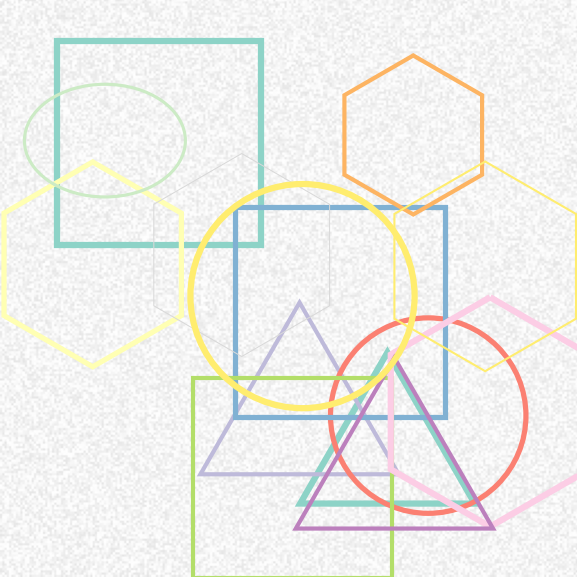[{"shape": "triangle", "thickness": 3, "radius": 0.87, "center": [0.671, 0.214]}, {"shape": "square", "thickness": 3, "radius": 0.88, "center": [0.275, 0.752]}, {"shape": "hexagon", "thickness": 2.5, "radius": 0.89, "center": [0.161, 0.541]}, {"shape": "triangle", "thickness": 2, "radius": 0.99, "center": [0.519, 0.277]}, {"shape": "circle", "thickness": 2.5, "radius": 0.85, "center": [0.741, 0.279]}, {"shape": "square", "thickness": 2.5, "radius": 0.91, "center": [0.589, 0.459]}, {"shape": "hexagon", "thickness": 2, "radius": 0.69, "center": [0.716, 0.765]}, {"shape": "square", "thickness": 2, "radius": 0.86, "center": [0.506, 0.172]}, {"shape": "hexagon", "thickness": 3, "radius": 0.99, "center": [0.849, 0.286]}, {"shape": "hexagon", "thickness": 0.5, "radius": 0.88, "center": [0.419, 0.558]}, {"shape": "triangle", "thickness": 2, "radius": 0.99, "center": [0.683, 0.183]}, {"shape": "oval", "thickness": 1.5, "radius": 0.7, "center": [0.182, 0.756]}, {"shape": "circle", "thickness": 3, "radius": 0.97, "center": [0.524, 0.486]}, {"shape": "hexagon", "thickness": 1, "radius": 0.91, "center": [0.84, 0.538]}]